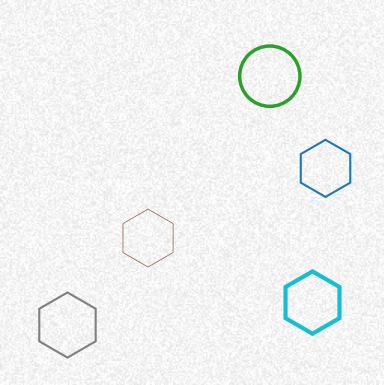[{"shape": "hexagon", "thickness": 1.5, "radius": 0.37, "center": [0.845, 0.563]}, {"shape": "circle", "thickness": 2.5, "radius": 0.39, "center": [0.701, 0.802]}, {"shape": "hexagon", "thickness": 0.5, "radius": 0.38, "center": [0.384, 0.382]}, {"shape": "hexagon", "thickness": 1.5, "radius": 0.42, "center": [0.175, 0.156]}, {"shape": "hexagon", "thickness": 3, "radius": 0.4, "center": [0.812, 0.214]}]